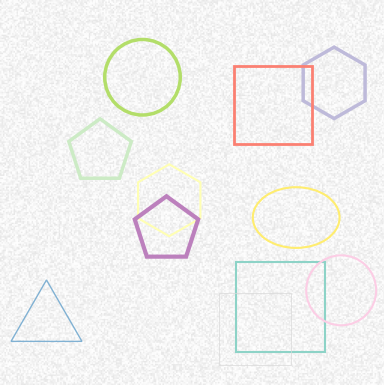[{"shape": "square", "thickness": 1.5, "radius": 0.58, "center": [0.729, 0.203]}, {"shape": "hexagon", "thickness": 1.5, "radius": 0.47, "center": [0.44, 0.48]}, {"shape": "hexagon", "thickness": 2.5, "radius": 0.46, "center": [0.868, 0.785]}, {"shape": "square", "thickness": 2, "radius": 0.51, "center": [0.709, 0.727]}, {"shape": "triangle", "thickness": 1, "radius": 0.53, "center": [0.121, 0.166]}, {"shape": "circle", "thickness": 2.5, "radius": 0.49, "center": [0.37, 0.799]}, {"shape": "circle", "thickness": 1.5, "radius": 0.45, "center": [0.886, 0.246]}, {"shape": "square", "thickness": 0.5, "radius": 0.47, "center": [0.663, 0.146]}, {"shape": "pentagon", "thickness": 3, "radius": 0.43, "center": [0.432, 0.404]}, {"shape": "pentagon", "thickness": 2.5, "radius": 0.43, "center": [0.26, 0.606]}, {"shape": "oval", "thickness": 1.5, "radius": 0.56, "center": [0.769, 0.435]}]